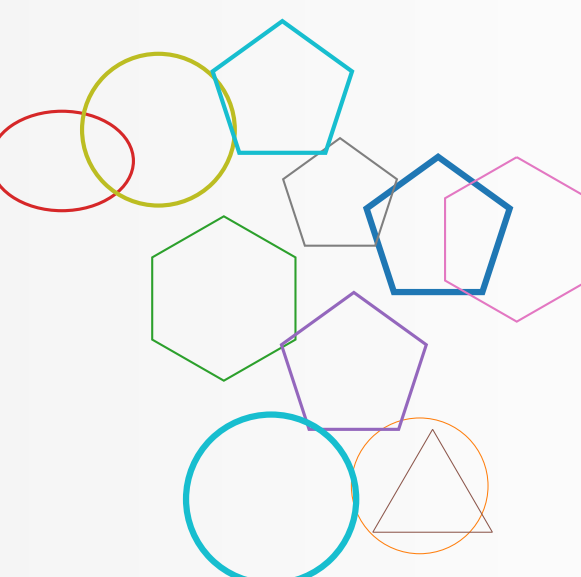[{"shape": "pentagon", "thickness": 3, "radius": 0.65, "center": [0.754, 0.598]}, {"shape": "circle", "thickness": 0.5, "radius": 0.59, "center": [0.722, 0.158]}, {"shape": "hexagon", "thickness": 1, "radius": 0.71, "center": [0.385, 0.482]}, {"shape": "oval", "thickness": 1.5, "radius": 0.62, "center": [0.107, 0.72]}, {"shape": "pentagon", "thickness": 1.5, "radius": 0.66, "center": [0.609, 0.362]}, {"shape": "triangle", "thickness": 0.5, "radius": 0.59, "center": [0.744, 0.137]}, {"shape": "hexagon", "thickness": 1, "radius": 0.71, "center": [0.889, 0.585]}, {"shape": "pentagon", "thickness": 1, "radius": 0.51, "center": [0.585, 0.657]}, {"shape": "circle", "thickness": 2, "radius": 0.66, "center": [0.273, 0.775]}, {"shape": "circle", "thickness": 3, "radius": 0.73, "center": [0.466, 0.135]}, {"shape": "pentagon", "thickness": 2, "radius": 0.63, "center": [0.486, 0.837]}]